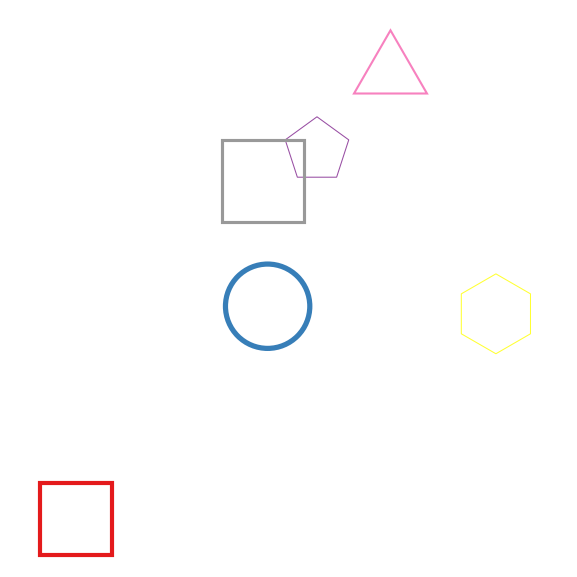[{"shape": "square", "thickness": 2, "radius": 0.31, "center": [0.132, 0.101]}, {"shape": "circle", "thickness": 2.5, "radius": 0.37, "center": [0.463, 0.469]}, {"shape": "pentagon", "thickness": 0.5, "radius": 0.29, "center": [0.549, 0.739]}, {"shape": "hexagon", "thickness": 0.5, "radius": 0.35, "center": [0.859, 0.456]}, {"shape": "triangle", "thickness": 1, "radius": 0.36, "center": [0.676, 0.874]}, {"shape": "square", "thickness": 1.5, "radius": 0.35, "center": [0.456, 0.686]}]